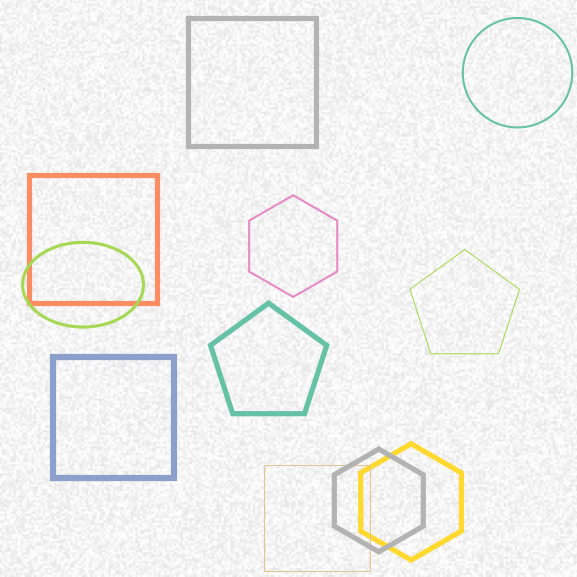[{"shape": "circle", "thickness": 1, "radius": 0.47, "center": [0.896, 0.873]}, {"shape": "pentagon", "thickness": 2.5, "radius": 0.53, "center": [0.465, 0.368]}, {"shape": "square", "thickness": 2.5, "radius": 0.56, "center": [0.161, 0.585]}, {"shape": "square", "thickness": 3, "radius": 0.52, "center": [0.197, 0.276]}, {"shape": "hexagon", "thickness": 1, "radius": 0.44, "center": [0.508, 0.573]}, {"shape": "pentagon", "thickness": 0.5, "radius": 0.5, "center": [0.805, 0.467]}, {"shape": "oval", "thickness": 1.5, "radius": 0.52, "center": [0.144, 0.506]}, {"shape": "hexagon", "thickness": 2.5, "radius": 0.5, "center": [0.712, 0.13]}, {"shape": "square", "thickness": 0.5, "radius": 0.46, "center": [0.549, 0.102]}, {"shape": "hexagon", "thickness": 2.5, "radius": 0.44, "center": [0.656, 0.133]}, {"shape": "square", "thickness": 2.5, "radius": 0.55, "center": [0.437, 0.858]}]